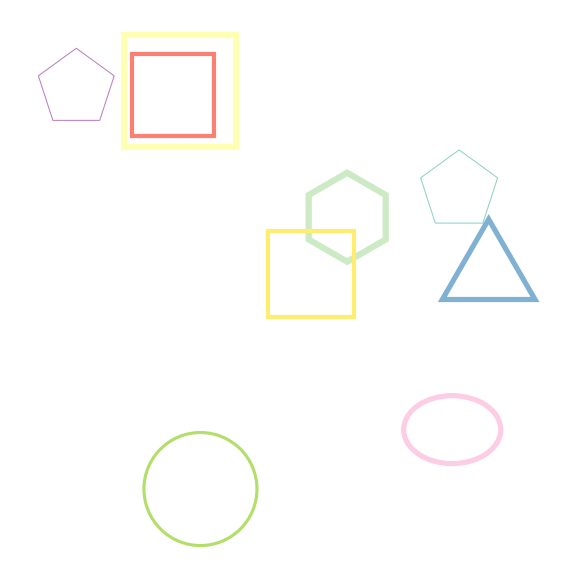[{"shape": "pentagon", "thickness": 0.5, "radius": 0.35, "center": [0.795, 0.67]}, {"shape": "square", "thickness": 3, "radius": 0.48, "center": [0.312, 0.841]}, {"shape": "square", "thickness": 2, "radius": 0.36, "center": [0.3, 0.835]}, {"shape": "triangle", "thickness": 2.5, "radius": 0.46, "center": [0.846, 0.527]}, {"shape": "circle", "thickness": 1.5, "radius": 0.49, "center": [0.347, 0.152]}, {"shape": "oval", "thickness": 2.5, "radius": 0.42, "center": [0.783, 0.255]}, {"shape": "pentagon", "thickness": 0.5, "radius": 0.35, "center": [0.132, 0.847]}, {"shape": "hexagon", "thickness": 3, "radius": 0.38, "center": [0.601, 0.623]}, {"shape": "square", "thickness": 2, "radius": 0.37, "center": [0.538, 0.525]}]